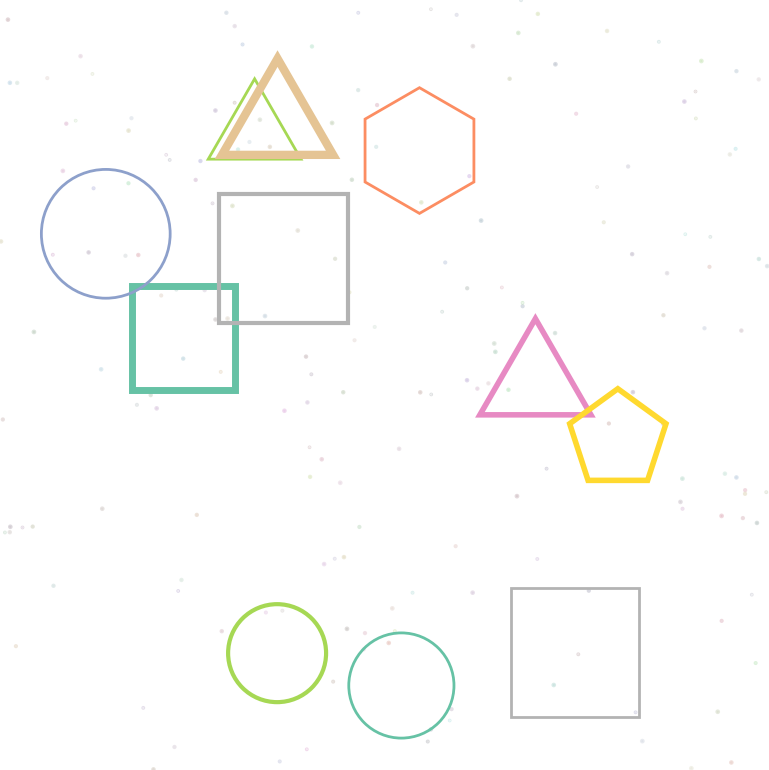[{"shape": "square", "thickness": 2.5, "radius": 0.33, "center": [0.238, 0.561]}, {"shape": "circle", "thickness": 1, "radius": 0.34, "center": [0.521, 0.11]}, {"shape": "hexagon", "thickness": 1, "radius": 0.41, "center": [0.545, 0.804]}, {"shape": "circle", "thickness": 1, "radius": 0.42, "center": [0.137, 0.696]}, {"shape": "triangle", "thickness": 2, "radius": 0.42, "center": [0.695, 0.503]}, {"shape": "triangle", "thickness": 1, "radius": 0.35, "center": [0.331, 0.828]}, {"shape": "circle", "thickness": 1.5, "radius": 0.32, "center": [0.36, 0.152]}, {"shape": "pentagon", "thickness": 2, "radius": 0.33, "center": [0.802, 0.429]}, {"shape": "triangle", "thickness": 3, "radius": 0.42, "center": [0.36, 0.841]}, {"shape": "square", "thickness": 1.5, "radius": 0.42, "center": [0.368, 0.665]}, {"shape": "square", "thickness": 1, "radius": 0.42, "center": [0.746, 0.153]}]